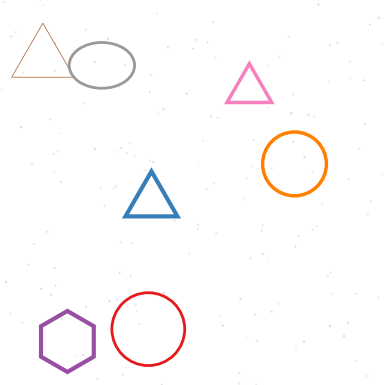[{"shape": "circle", "thickness": 2, "radius": 0.47, "center": [0.385, 0.145]}, {"shape": "triangle", "thickness": 3, "radius": 0.39, "center": [0.393, 0.477]}, {"shape": "hexagon", "thickness": 3, "radius": 0.4, "center": [0.175, 0.113]}, {"shape": "circle", "thickness": 2.5, "radius": 0.41, "center": [0.765, 0.574]}, {"shape": "triangle", "thickness": 0.5, "radius": 0.47, "center": [0.111, 0.846]}, {"shape": "triangle", "thickness": 2.5, "radius": 0.34, "center": [0.648, 0.767]}, {"shape": "oval", "thickness": 2, "radius": 0.42, "center": [0.265, 0.83]}]